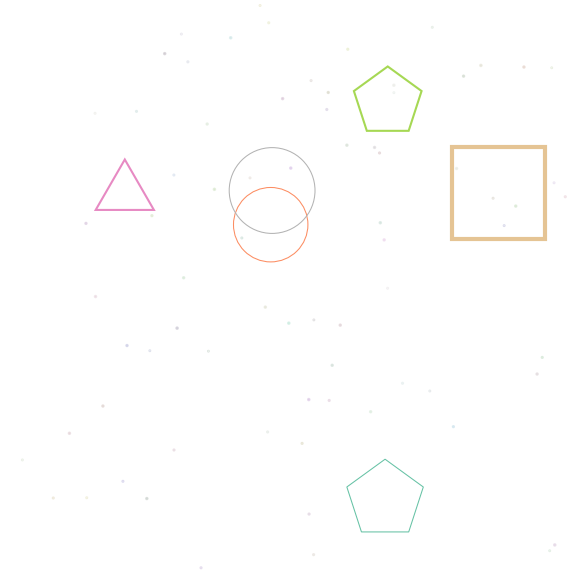[{"shape": "pentagon", "thickness": 0.5, "radius": 0.35, "center": [0.667, 0.134]}, {"shape": "circle", "thickness": 0.5, "radius": 0.32, "center": [0.469, 0.61]}, {"shape": "triangle", "thickness": 1, "radius": 0.29, "center": [0.216, 0.665]}, {"shape": "pentagon", "thickness": 1, "radius": 0.31, "center": [0.671, 0.822]}, {"shape": "square", "thickness": 2, "radius": 0.4, "center": [0.864, 0.665]}, {"shape": "circle", "thickness": 0.5, "radius": 0.37, "center": [0.471, 0.669]}]